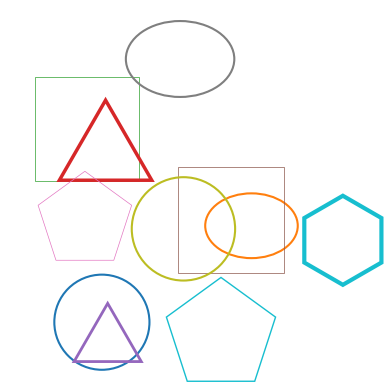[{"shape": "circle", "thickness": 1.5, "radius": 0.62, "center": [0.265, 0.163]}, {"shape": "oval", "thickness": 1.5, "radius": 0.6, "center": [0.653, 0.414]}, {"shape": "square", "thickness": 0.5, "radius": 0.67, "center": [0.226, 0.665]}, {"shape": "triangle", "thickness": 2.5, "radius": 0.69, "center": [0.274, 0.601]}, {"shape": "triangle", "thickness": 2, "radius": 0.5, "center": [0.28, 0.111]}, {"shape": "square", "thickness": 0.5, "radius": 0.69, "center": [0.6, 0.429]}, {"shape": "pentagon", "thickness": 0.5, "radius": 0.64, "center": [0.22, 0.427]}, {"shape": "oval", "thickness": 1.5, "radius": 0.7, "center": [0.468, 0.847]}, {"shape": "circle", "thickness": 1.5, "radius": 0.67, "center": [0.476, 0.406]}, {"shape": "hexagon", "thickness": 3, "radius": 0.58, "center": [0.891, 0.376]}, {"shape": "pentagon", "thickness": 1, "radius": 0.75, "center": [0.574, 0.13]}]